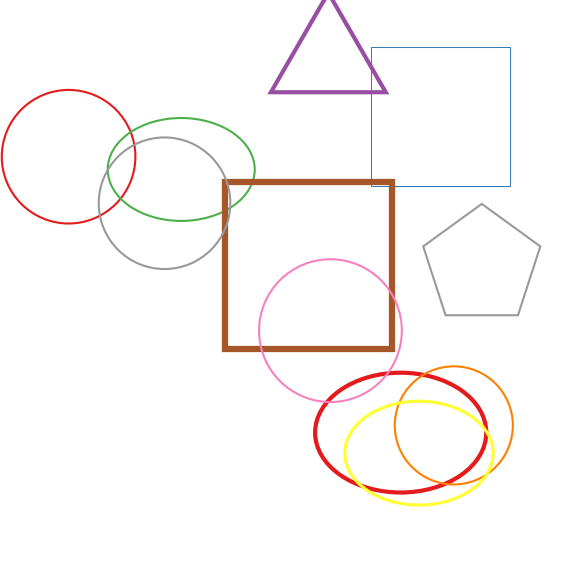[{"shape": "oval", "thickness": 2, "radius": 0.74, "center": [0.694, 0.25]}, {"shape": "circle", "thickness": 1, "radius": 0.58, "center": [0.119, 0.728]}, {"shape": "square", "thickness": 0.5, "radius": 0.6, "center": [0.763, 0.797]}, {"shape": "oval", "thickness": 1, "radius": 0.64, "center": [0.314, 0.706]}, {"shape": "triangle", "thickness": 2, "radius": 0.57, "center": [0.569, 0.897]}, {"shape": "circle", "thickness": 1, "radius": 0.51, "center": [0.786, 0.263]}, {"shape": "oval", "thickness": 1.5, "radius": 0.64, "center": [0.726, 0.214]}, {"shape": "square", "thickness": 3, "radius": 0.72, "center": [0.533, 0.539]}, {"shape": "circle", "thickness": 1, "radius": 0.62, "center": [0.572, 0.427]}, {"shape": "circle", "thickness": 1, "radius": 0.57, "center": [0.285, 0.647]}, {"shape": "pentagon", "thickness": 1, "radius": 0.53, "center": [0.834, 0.54]}]